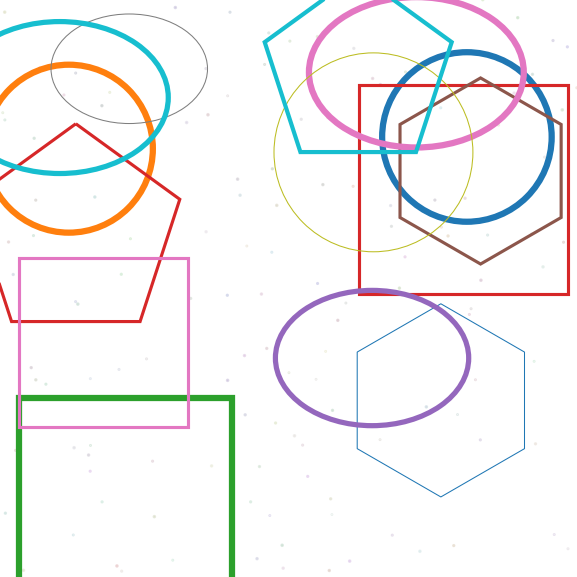[{"shape": "circle", "thickness": 3, "radius": 0.73, "center": [0.809, 0.762]}, {"shape": "hexagon", "thickness": 0.5, "radius": 0.84, "center": [0.763, 0.306]}, {"shape": "circle", "thickness": 3, "radius": 0.73, "center": [0.119, 0.742]}, {"shape": "square", "thickness": 3, "radius": 0.92, "center": [0.217, 0.125]}, {"shape": "square", "thickness": 1.5, "radius": 0.91, "center": [0.803, 0.671]}, {"shape": "pentagon", "thickness": 1.5, "radius": 0.95, "center": [0.131, 0.595]}, {"shape": "oval", "thickness": 2.5, "radius": 0.84, "center": [0.644, 0.379]}, {"shape": "hexagon", "thickness": 1.5, "radius": 0.81, "center": [0.832, 0.703]}, {"shape": "oval", "thickness": 3, "radius": 0.93, "center": [0.721, 0.874]}, {"shape": "square", "thickness": 1.5, "radius": 0.73, "center": [0.18, 0.406]}, {"shape": "oval", "thickness": 0.5, "radius": 0.68, "center": [0.224, 0.88]}, {"shape": "circle", "thickness": 0.5, "radius": 0.86, "center": [0.647, 0.735]}, {"shape": "pentagon", "thickness": 2, "radius": 0.85, "center": [0.62, 0.874]}, {"shape": "oval", "thickness": 2.5, "radius": 0.94, "center": [0.103, 0.83]}]